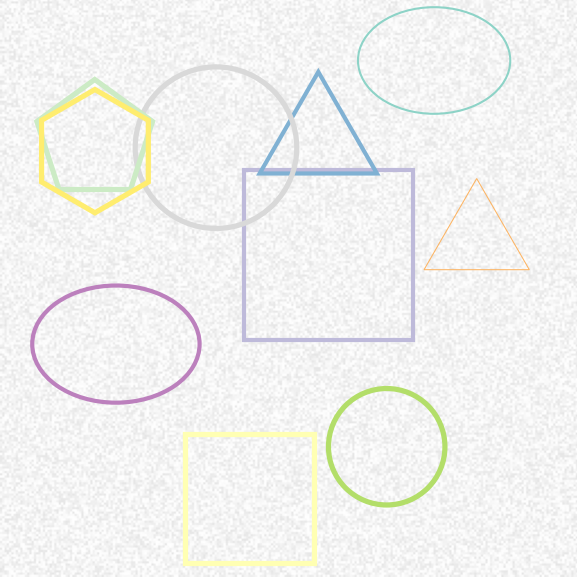[{"shape": "oval", "thickness": 1, "radius": 0.66, "center": [0.752, 0.894]}, {"shape": "square", "thickness": 2.5, "radius": 0.56, "center": [0.432, 0.136]}, {"shape": "square", "thickness": 2, "radius": 0.73, "center": [0.569, 0.557]}, {"shape": "triangle", "thickness": 2, "radius": 0.59, "center": [0.551, 0.757]}, {"shape": "triangle", "thickness": 0.5, "radius": 0.53, "center": [0.825, 0.585]}, {"shape": "circle", "thickness": 2.5, "radius": 0.5, "center": [0.67, 0.226]}, {"shape": "circle", "thickness": 2.5, "radius": 0.7, "center": [0.374, 0.743]}, {"shape": "oval", "thickness": 2, "radius": 0.72, "center": [0.201, 0.403]}, {"shape": "pentagon", "thickness": 2.5, "radius": 0.53, "center": [0.164, 0.756]}, {"shape": "hexagon", "thickness": 2.5, "radius": 0.53, "center": [0.164, 0.737]}]